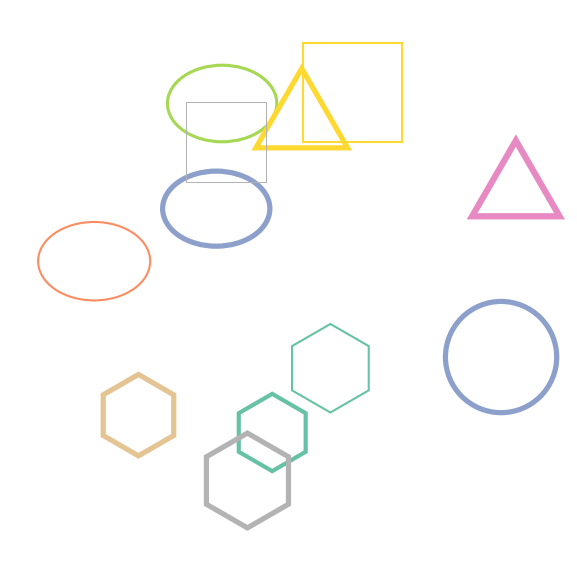[{"shape": "hexagon", "thickness": 2, "radius": 0.33, "center": [0.471, 0.25]}, {"shape": "hexagon", "thickness": 1, "radius": 0.38, "center": [0.572, 0.361]}, {"shape": "oval", "thickness": 1, "radius": 0.49, "center": [0.163, 0.547]}, {"shape": "circle", "thickness": 2.5, "radius": 0.48, "center": [0.868, 0.381]}, {"shape": "oval", "thickness": 2.5, "radius": 0.46, "center": [0.374, 0.638]}, {"shape": "triangle", "thickness": 3, "radius": 0.44, "center": [0.893, 0.668]}, {"shape": "oval", "thickness": 1.5, "radius": 0.47, "center": [0.385, 0.82]}, {"shape": "square", "thickness": 1, "radius": 0.43, "center": [0.61, 0.838]}, {"shape": "triangle", "thickness": 2.5, "radius": 0.46, "center": [0.522, 0.789]}, {"shape": "hexagon", "thickness": 2.5, "radius": 0.35, "center": [0.24, 0.28]}, {"shape": "square", "thickness": 0.5, "radius": 0.35, "center": [0.391, 0.754]}, {"shape": "hexagon", "thickness": 2.5, "radius": 0.41, "center": [0.428, 0.167]}]